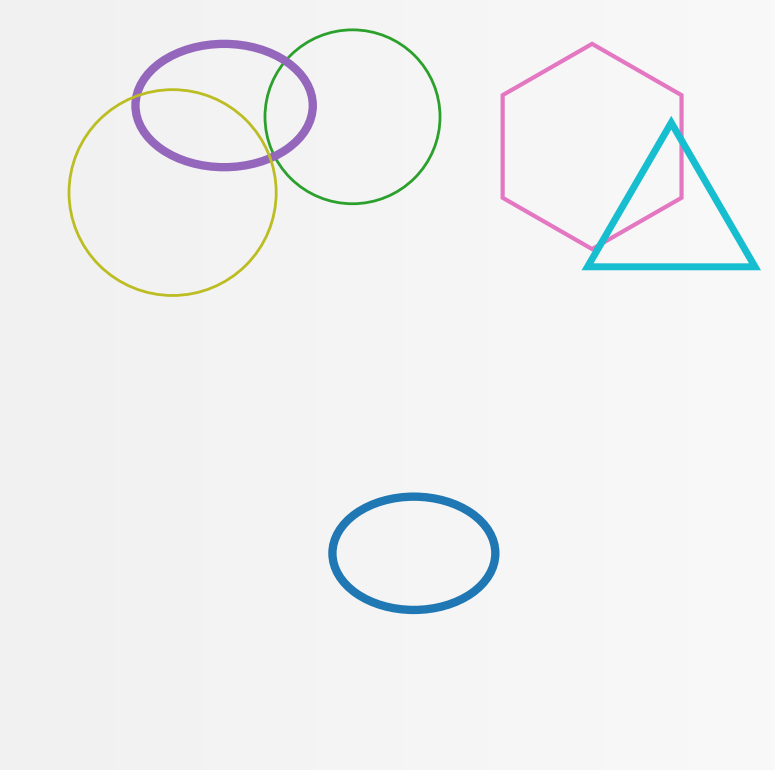[{"shape": "oval", "thickness": 3, "radius": 0.53, "center": [0.534, 0.281]}, {"shape": "circle", "thickness": 1, "radius": 0.56, "center": [0.455, 0.848]}, {"shape": "oval", "thickness": 3, "radius": 0.57, "center": [0.289, 0.863]}, {"shape": "hexagon", "thickness": 1.5, "radius": 0.67, "center": [0.764, 0.81]}, {"shape": "circle", "thickness": 1, "radius": 0.67, "center": [0.223, 0.75]}, {"shape": "triangle", "thickness": 2.5, "radius": 0.62, "center": [0.866, 0.716]}]